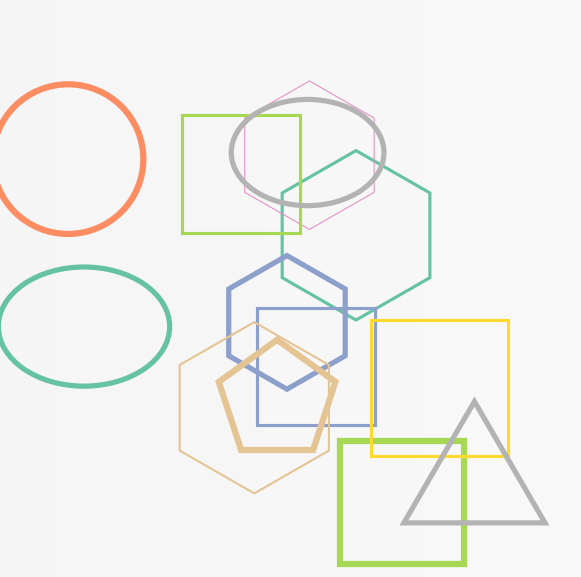[{"shape": "hexagon", "thickness": 1.5, "radius": 0.73, "center": [0.613, 0.592]}, {"shape": "oval", "thickness": 2.5, "radius": 0.74, "center": [0.145, 0.434]}, {"shape": "circle", "thickness": 3, "radius": 0.65, "center": [0.117, 0.724]}, {"shape": "hexagon", "thickness": 2.5, "radius": 0.58, "center": [0.494, 0.441]}, {"shape": "square", "thickness": 1.5, "radius": 0.51, "center": [0.544, 0.364]}, {"shape": "hexagon", "thickness": 0.5, "radius": 0.64, "center": [0.532, 0.73]}, {"shape": "square", "thickness": 3, "radius": 0.53, "center": [0.692, 0.129]}, {"shape": "square", "thickness": 1.5, "radius": 0.51, "center": [0.415, 0.698]}, {"shape": "square", "thickness": 1.5, "radius": 0.59, "center": [0.756, 0.328]}, {"shape": "hexagon", "thickness": 1, "radius": 0.74, "center": [0.437, 0.293]}, {"shape": "pentagon", "thickness": 3, "radius": 0.53, "center": [0.477, 0.305]}, {"shape": "triangle", "thickness": 2.5, "radius": 0.7, "center": [0.816, 0.164]}, {"shape": "oval", "thickness": 2.5, "radius": 0.66, "center": [0.529, 0.735]}]